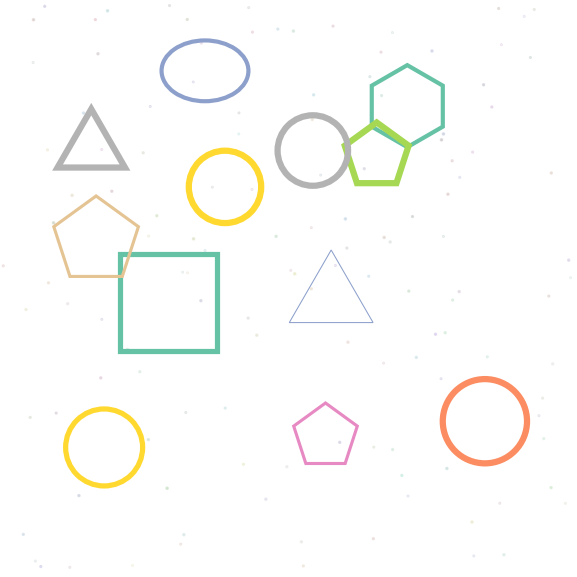[{"shape": "hexagon", "thickness": 2, "radius": 0.36, "center": [0.705, 0.815]}, {"shape": "square", "thickness": 2.5, "radius": 0.42, "center": [0.292, 0.476]}, {"shape": "circle", "thickness": 3, "radius": 0.36, "center": [0.84, 0.27]}, {"shape": "oval", "thickness": 2, "radius": 0.38, "center": [0.355, 0.876]}, {"shape": "triangle", "thickness": 0.5, "radius": 0.42, "center": [0.573, 0.482]}, {"shape": "pentagon", "thickness": 1.5, "radius": 0.29, "center": [0.564, 0.243]}, {"shape": "pentagon", "thickness": 3, "radius": 0.29, "center": [0.652, 0.729]}, {"shape": "circle", "thickness": 2.5, "radius": 0.33, "center": [0.18, 0.224]}, {"shape": "circle", "thickness": 3, "radius": 0.31, "center": [0.39, 0.676]}, {"shape": "pentagon", "thickness": 1.5, "radius": 0.39, "center": [0.166, 0.583]}, {"shape": "triangle", "thickness": 3, "radius": 0.34, "center": [0.158, 0.743]}, {"shape": "circle", "thickness": 3, "radius": 0.31, "center": [0.542, 0.738]}]